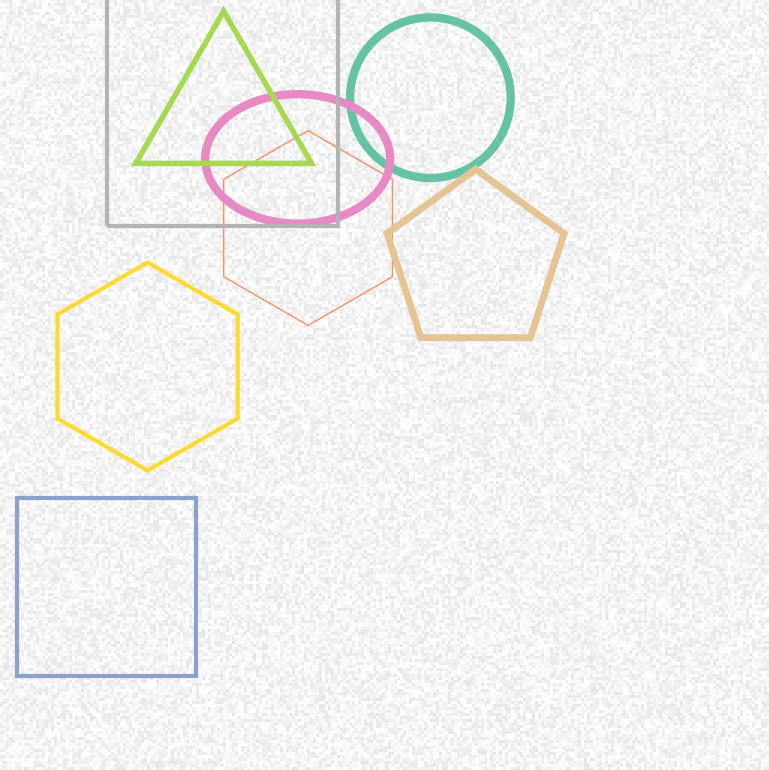[{"shape": "circle", "thickness": 3, "radius": 0.52, "center": [0.559, 0.873]}, {"shape": "hexagon", "thickness": 0.5, "radius": 0.63, "center": [0.4, 0.704]}, {"shape": "square", "thickness": 1.5, "radius": 0.58, "center": [0.138, 0.237]}, {"shape": "oval", "thickness": 3, "radius": 0.6, "center": [0.387, 0.794]}, {"shape": "triangle", "thickness": 2, "radius": 0.66, "center": [0.291, 0.854]}, {"shape": "hexagon", "thickness": 1.5, "radius": 0.68, "center": [0.192, 0.524]}, {"shape": "pentagon", "thickness": 2.5, "radius": 0.6, "center": [0.618, 0.659]}, {"shape": "square", "thickness": 1.5, "radius": 0.75, "center": [0.289, 0.856]}]